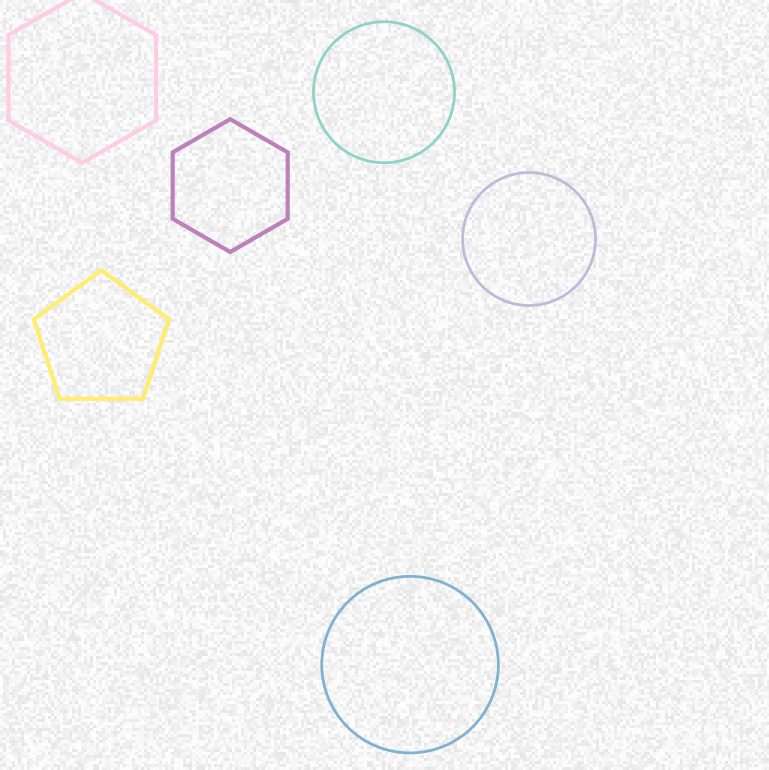[{"shape": "circle", "thickness": 1, "radius": 0.46, "center": [0.499, 0.88]}, {"shape": "circle", "thickness": 1, "radius": 0.43, "center": [0.687, 0.69]}, {"shape": "circle", "thickness": 1, "radius": 0.57, "center": [0.533, 0.137]}, {"shape": "hexagon", "thickness": 1.5, "radius": 0.55, "center": [0.107, 0.899]}, {"shape": "hexagon", "thickness": 1.5, "radius": 0.43, "center": [0.299, 0.759]}, {"shape": "pentagon", "thickness": 1.5, "radius": 0.46, "center": [0.132, 0.557]}]